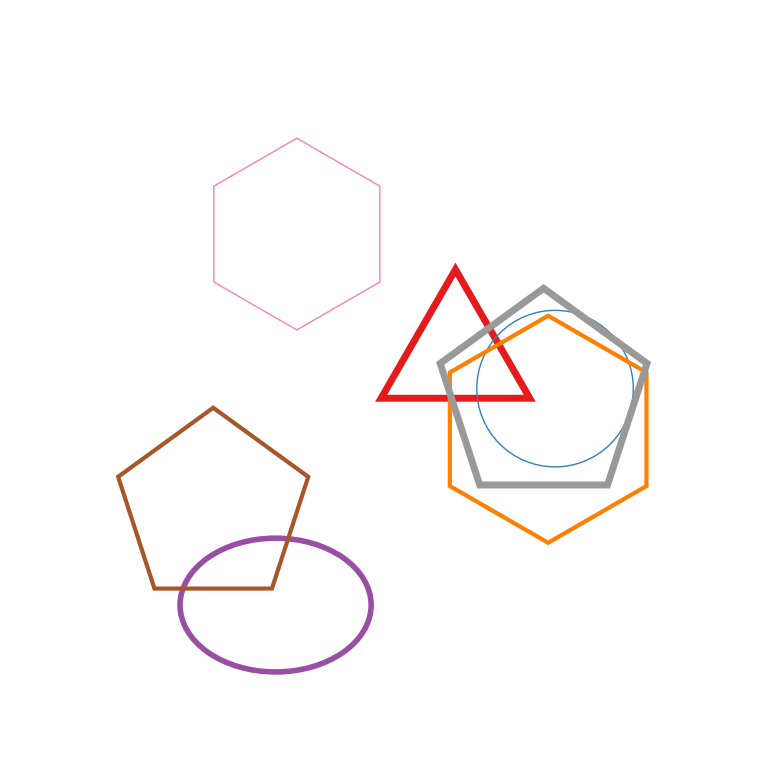[{"shape": "triangle", "thickness": 2.5, "radius": 0.56, "center": [0.591, 0.539]}, {"shape": "circle", "thickness": 0.5, "radius": 0.51, "center": [0.721, 0.495]}, {"shape": "oval", "thickness": 2, "radius": 0.62, "center": [0.358, 0.214]}, {"shape": "hexagon", "thickness": 1.5, "radius": 0.74, "center": [0.712, 0.443]}, {"shape": "pentagon", "thickness": 1.5, "radius": 0.65, "center": [0.277, 0.341]}, {"shape": "hexagon", "thickness": 0.5, "radius": 0.62, "center": [0.385, 0.696]}, {"shape": "pentagon", "thickness": 2.5, "radius": 0.71, "center": [0.706, 0.484]}]